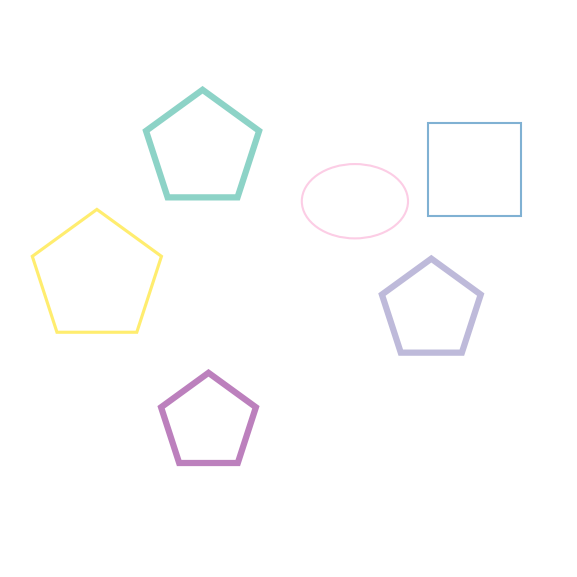[{"shape": "pentagon", "thickness": 3, "radius": 0.51, "center": [0.351, 0.741]}, {"shape": "pentagon", "thickness": 3, "radius": 0.45, "center": [0.747, 0.461]}, {"shape": "square", "thickness": 1, "radius": 0.4, "center": [0.822, 0.706]}, {"shape": "oval", "thickness": 1, "radius": 0.46, "center": [0.615, 0.651]}, {"shape": "pentagon", "thickness": 3, "radius": 0.43, "center": [0.361, 0.267]}, {"shape": "pentagon", "thickness": 1.5, "radius": 0.59, "center": [0.168, 0.519]}]